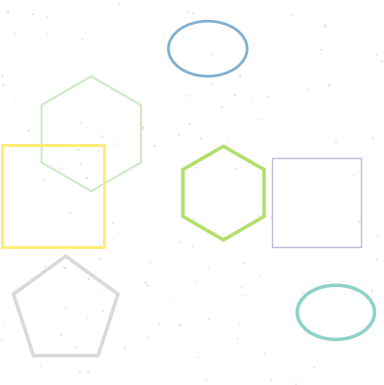[{"shape": "oval", "thickness": 2.5, "radius": 0.5, "center": [0.872, 0.189]}, {"shape": "square", "thickness": 1, "radius": 0.58, "center": [0.822, 0.474]}, {"shape": "oval", "thickness": 2, "radius": 0.51, "center": [0.54, 0.874]}, {"shape": "hexagon", "thickness": 2.5, "radius": 0.61, "center": [0.58, 0.499]}, {"shape": "pentagon", "thickness": 2.5, "radius": 0.71, "center": [0.171, 0.192]}, {"shape": "hexagon", "thickness": 1.5, "radius": 0.75, "center": [0.237, 0.653]}, {"shape": "square", "thickness": 2, "radius": 0.66, "center": [0.139, 0.491]}]